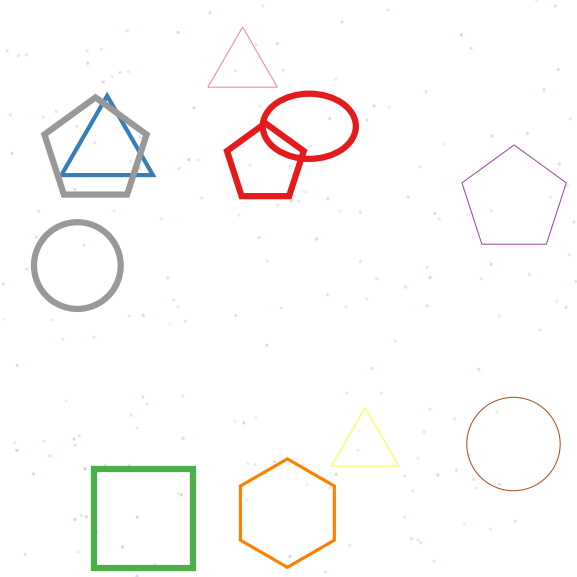[{"shape": "pentagon", "thickness": 3, "radius": 0.35, "center": [0.459, 0.716]}, {"shape": "oval", "thickness": 3, "radius": 0.4, "center": [0.536, 0.78]}, {"shape": "triangle", "thickness": 2, "radius": 0.46, "center": [0.186, 0.742]}, {"shape": "square", "thickness": 3, "radius": 0.43, "center": [0.249, 0.102]}, {"shape": "pentagon", "thickness": 0.5, "radius": 0.47, "center": [0.89, 0.653]}, {"shape": "hexagon", "thickness": 1.5, "radius": 0.47, "center": [0.498, 0.111]}, {"shape": "triangle", "thickness": 0.5, "radius": 0.34, "center": [0.632, 0.226]}, {"shape": "circle", "thickness": 0.5, "radius": 0.4, "center": [0.889, 0.23]}, {"shape": "triangle", "thickness": 0.5, "radius": 0.35, "center": [0.42, 0.883]}, {"shape": "circle", "thickness": 3, "radius": 0.38, "center": [0.134, 0.539]}, {"shape": "pentagon", "thickness": 3, "radius": 0.47, "center": [0.165, 0.737]}]